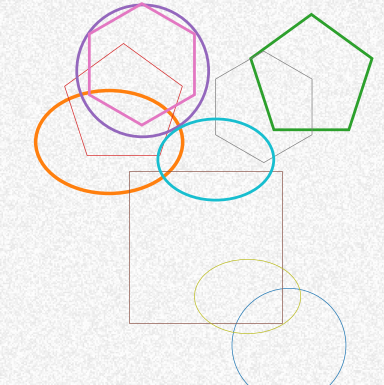[{"shape": "circle", "thickness": 0.5, "radius": 0.74, "center": [0.751, 0.103]}, {"shape": "oval", "thickness": 2.5, "radius": 0.95, "center": [0.284, 0.631]}, {"shape": "pentagon", "thickness": 2, "radius": 0.83, "center": [0.809, 0.797]}, {"shape": "pentagon", "thickness": 0.5, "radius": 0.8, "center": [0.321, 0.726]}, {"shape": "circle", "thickness": 2, "radius": 0.86, "center": [0.371, 0.816]}, {"shape": "square", "thickness": 0.5, "radius": 0.99, "center": [0.533, 0.359]}, {"shape": "hexagon", "thickness": 2, "radius": 0.79, "center": [0.369, 0.833]}, {"shape": "hexagon", "thickness": 0.5, "radius": 0.72, "center": [0.685, 0.722]}, {"shape": "oval", "thickness": 0.5, "radius": 0.69, "center": [0.643, 0.23]}, {"shape": "oval", "thickness": 2, "radius": 0.75, "center": [0.561, 0.586]}]